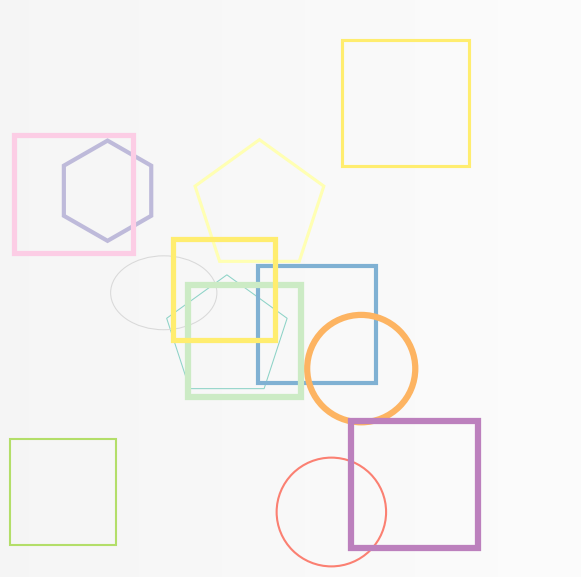[{"shape": "pentagon", "thickness": 0.5, "radius": 0.54, "center": [0.39, 0.414]}, {"shape": "pentagon", "thickness": 1.5, "radius": 0.58, "center": [0.446, 0.641]}, {"shape": "hexagon", "thickness": 2, "radius": 0.43, "center": [0.185, 0.669]}, {"shape": "circle", "thickness": 1, "radius": 0.47, "center": [0.57, 0.113]}, {"shape": "square", "thickness": 2, "radius": 0.51, "center": [0.545, 0.437]}, {"shape": "circle", "thickness": 3, "radius": 0.46, "center": [0.621, 0.361]}, {"shape": "square", "thickness": 1, "radius": 0.46, "center": [0.108, 0.148]}, {"shape": "square", "thickness": 2.5, "radius": 0.51, "center": [0.127, 0.663]}, {"shape": "oval", "thickness": 0.5, "radius": 0.46, "center": [0.282, 0.492]}, {"shape": "square", "thickness": 3, "radius": 0.55, "center": [0.712, 0.16]}, {"shape": "square", "thickness": 3, "radius": 0.49, "center": [0.42, 0.408]}, {"shape": "square", "thickness": 1.5, "radius": 0.54, "center": [0.698, 0.821]}, {"shape": "square", "thickness": 2.5, "radius": 0.44, "center": [0.385, 0.498]}]